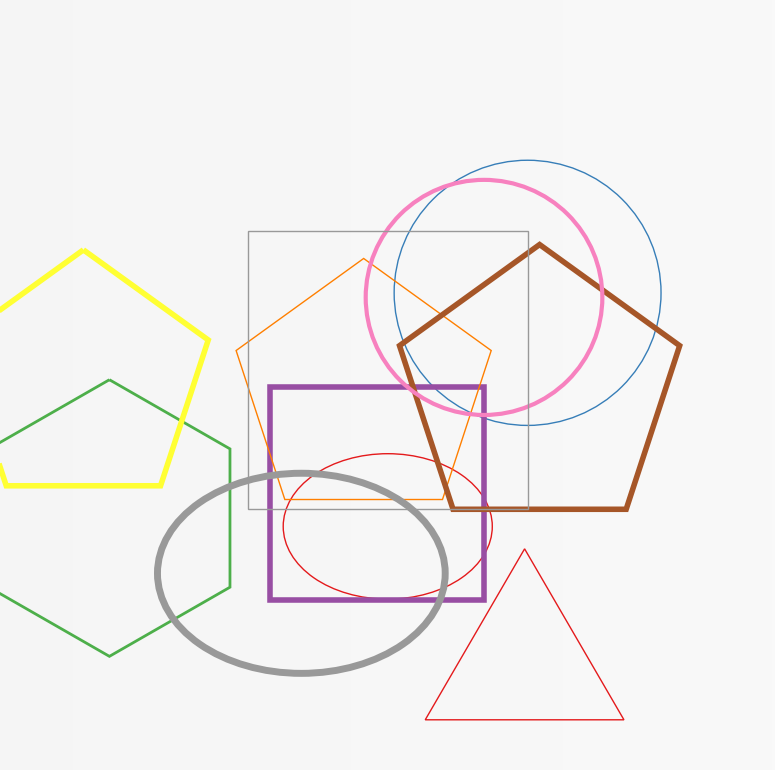[{"shape": "triangle", "thickness": 0.5, "radius": 0.74, "center": [0.677, 0.139]}, {"shape": "oval", "thickness": 0.5, "radius": 0.67, "center": [0.5, 0.316]}, {"shape": "circle", "thickness": 0.5, "radius": 0.86, "center": [0.681, 0.62]}, {"shape": "hexagon", "thickness": 1, "radius": 0.9, "center": [0.141, 0.327]}, {"shape": "square", "thickness": 2, "radius": 0.69, "center": [0.486, 0.359]}, {"shape": "pentagon", "thickness": 0.5, "radius": 0.87, "center": [0.469, 0.491]}, {"shape": "pentagon", "thickness": 2, "radius": 0.85, "center": [0.108, 0.506]}, {"shape": "pentagon", "thickness": 2, "radius": 0.95, "center": [0.696, 0.492]}, {"shape": "circle", "thickness": 1.5, "radius": 0.76, "center": [0.625, 0.614]}, {"shape": "square", "thickness": 0.5, "radius": 0.9, "center": [0.501, 0.52]}, {"shape": "oval", "thickness": 2.5, "radius": 0.93, "center": [0.389, 0.255]}]